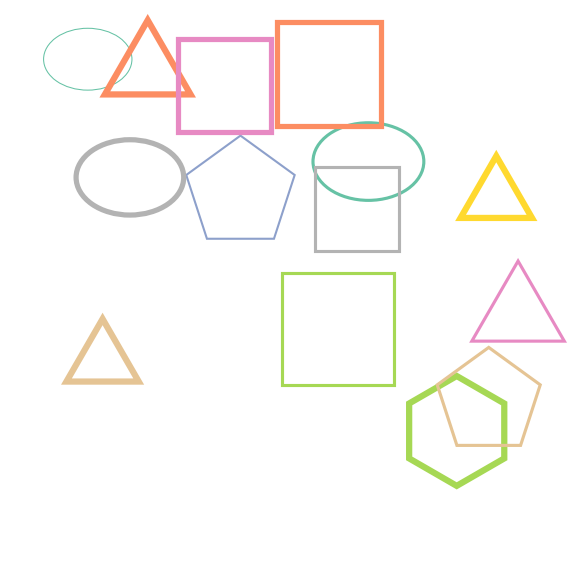[{"shape": "oval", "thickness": 0.5, "radius": 0.38, "center": [0.152, 0.897]}, {"shape": "oval", "thickness": 1.5, "radius": 0.48, "center": [0.638, 0.719]}, {"shape": "square", "thickness": 2.5, "radius": 0.45, "center": [0.57, 0.872]}, {"shape": "triangle", "thickness": 3, "radius": 0.43, "center": [0.256, 0.878]}, {"shape": "pentagon", "thickness": 1, "radius": 0.49, "center": [0.416, 0.666]}, {"shape": "triangle", "thickness": 1.5, "radius": 0.46, "center": [0.897, 0.455]}, {"shape": "square", "thickness": 2.5, "radius": 0.4, "center": [0.389, 0.851]}, {"shape": "hexagon", "thickness": 3, "radius": 0.48, "center": [0.791, 0.253]}, {"shape": "square", "thickness": 1.5, "radius": 0.49, "center": [0.586, 0.429]}, {"shape": "triangle", "thickness": 3, "radius": 0.36, "center": [0.859, 0.657]}, {"shape": "pentagon", "thickness": 1.5, "radius": 0.47, "center": [0.846, 0.304]}, {"shape": "triangle", "thickness": 3, "radius": 0.36, "center": [0.178, 0.375]}, {"shape": "square", "thickness": 1.5, "radius": 0.36, "center": [0.618, 0.637]}, {"shape": "oval", "thickness": 2.5, "radius": 0.47, "center": [0.225, 0.692]}]